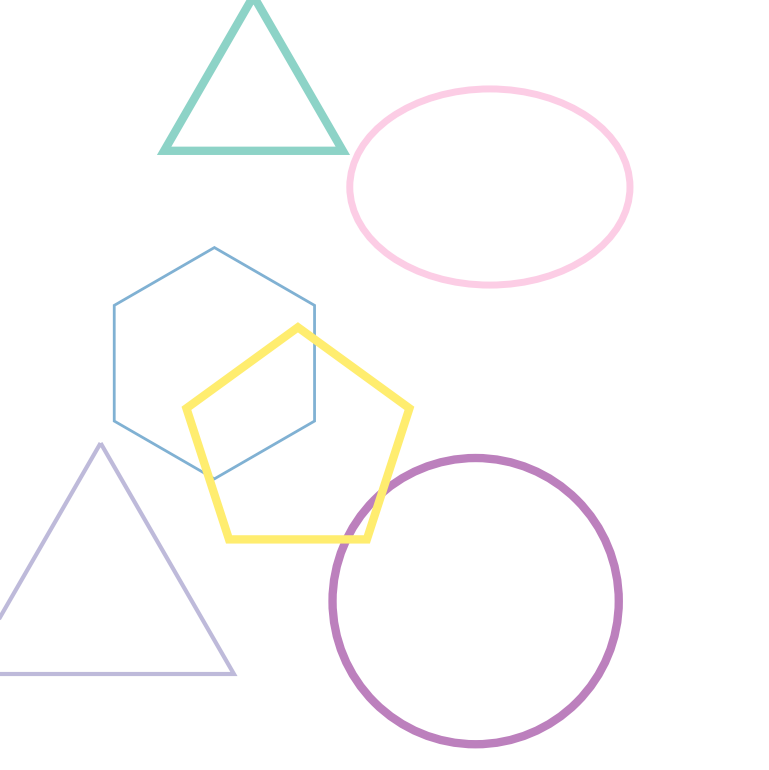[{"shape": "triangle", "thickness": 3, "radius": 0.67, "center": [0.329, 0.871]}, {"shape": "triangle", "thickness": 1.5, "radius": 1.0, "center": [0.131, 0.225]}, {"shape": "hexagon", "thickness": 1, "radius": 0.75, "center": [0.278, 0.528]}, {"shape": "oval", "thickness": 2.5, "radius": 0.91, "center": [0.636, 0.757]}, {"shape": "circle", "thickness": 3, "radius": 0.93, "center": [0.618, 0.219]}, {"shape": "pentagon", "thickness": 3, "radius": 0.76, "center": [0.387, 0.423]}]